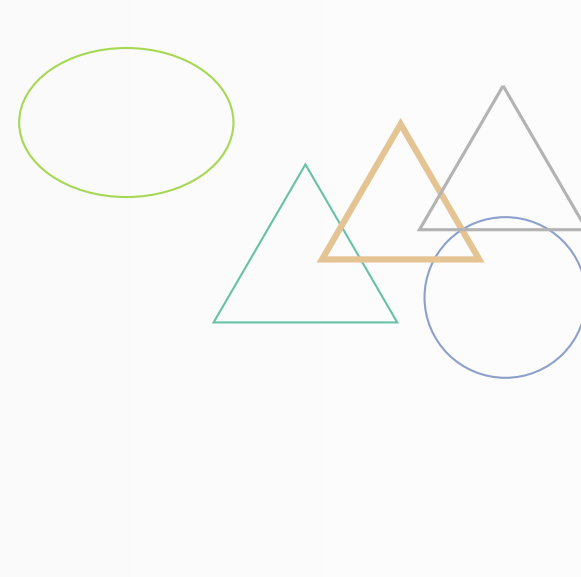[{"shape": "triangle", "thickness": 1, "radius": 0.91, "center": [0.525, 0.532]}, {"shape": "circle", "thickness": 1, "radius": 0.7, "center": [0.869, 0.484]}, {"shape": "oval", "thickness": 1, "radius": 0.92, "center": [0.217, 0.787]}, {"shape": "triangle", "thickness": 3, "radius": 0.78, "center": [0.689, 0.628]}, {"shape": "triangle", "thickness": 1.5, "radius": 0.83, "center": [0.866, 0.684]}]